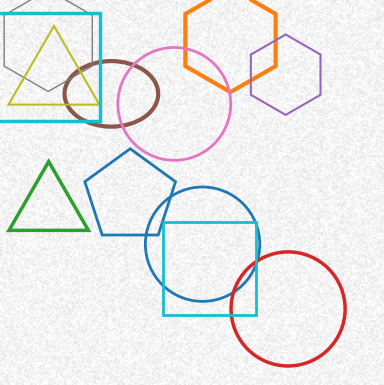[{"shape": "pentagon", "thickness": 2, "radius": 0.62, "center": [0.338, 0.49]}, {"shape": "circle", "thickness": 2, "radius": 0.74, "center": [0.526, 0.366]}, {"shape": "hexagon", "thickness": 3, "radius": 0.68, "center": [0.599, 0.896]}, {"shape": "triangle", "thickness": 2.5, "radius": 0.6, "center": [0.126, 0.461]}, {"shape": "circle", "thickness": 2.5, "radius": 0.74, "center": [0.748, 0.198]}, {"shape": "hexagon", "thickness": 1.5, "radius": 0.52, "center": [0.742, 0.806]}, {"shape": "oval", "thickness": 3, "radius": 0.61, "center": [0.289, 0.756]}, {"shape": "circle", "thickness": 2, "radius": 0.73, "center": [0.453, 0.73]}, {"shape": "hexagon", "thickness": 1, "radius": 0.66, "center": [0.125, 0.894]}, {"shape": "triangle", "thickness": 1.5, "radius": 0.68, "center": [0.14, 0.796]}, {"shape": "square", "thickness": 2, "radius": 0.61, "center": [0.544, 0.303]}, {"shape": "square", "thickness": 2.5, "radius": 0.7, "center": [0.121, 0.826]}]